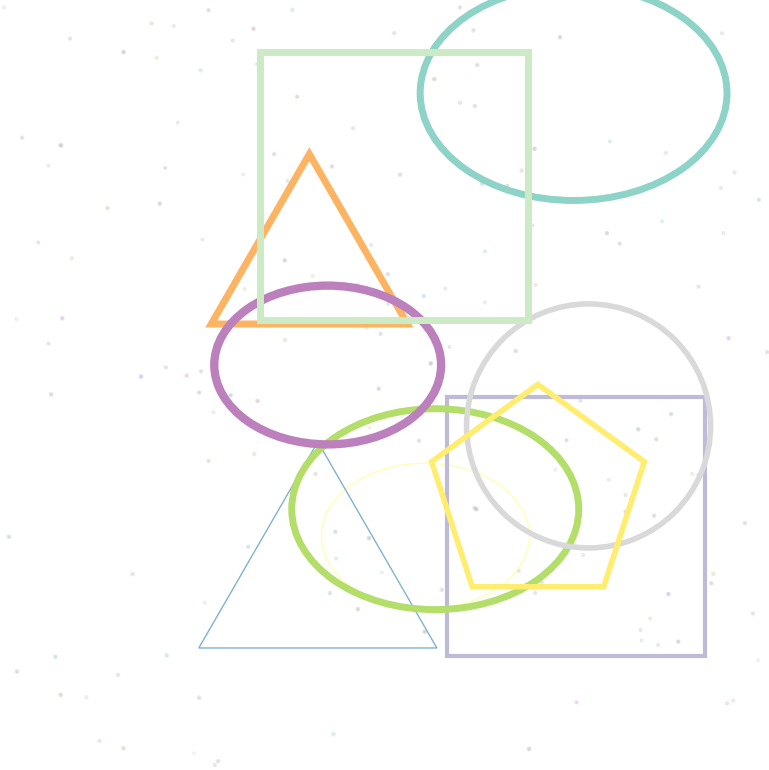[{"shape": "oval", "thickness": 2.5, "radius": 1.0, "center": [0.745, 0.879]}, {"shape": "oval", "thickness": 0.5, "radius": 0.68, "center": [0.552, 0.304]}, {"shape": "square", "thickness": 1.5, "radius": 0.84, "center": [0.748, 0.316]}, {"shape": "triangle", "thickness": 0.5, "radius": 0.89, "center": [0.413, 0.248]}, {"shape": "triangle", "thickness": 2.5, "radius": 0.74, "center": [0.402, 0.653]}, {"shape": "oval", "thickness": 2.5, "radius": 0.93, "center": [0.565, 0.339]}, {"shape": "circle", "thickness": 2, "radius": 0.79, "center": [0.764, 0.447]}, {"shape": "oval", "thickness": 3, "radius": 0.74, "center": [0.426, 0.526]}, {"shape": "square", "thickness": 2.5, "radius": 0.87, "center": [0.512, 0.758]}, {"shape": "pentagon", "thickness": 2, "radius": 0.73, "center": [0.699, 0.356]}]